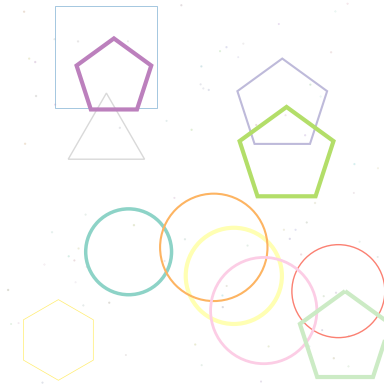[{"shape": "circle", "thickness": 2.5, "radius": 0.56, "center": [0.334, 0.346]}, {"shape": "circle", "thickness": 3, "radius": 0.62, "center": [0.607, 0.283]}, {"shape": "pentagon", "thickness": 1.5, "radius": 0.61, "center": [0.733, 0.725]}, {"shape": "circle", "thickness": 1, "radius": 0.6, "center": [0.879, 0.244]}, {"shape": "square", "thickness": 0.5, "radius": 0.66, "center": [0.275, 0.851]}, {"shape": "circle", "thickness": 1.5, "radius": 0.7, "center": [0.555, 0.358]}, {"shape": "pentagon", "thickness": 3, "radius": 0.64, "center": [0.744, 0.594]}, {"shape": "circle", "thickness": 2, "radius": 0.69, "center": [0.685, 0.193]}, {"shape": "triangle", "thickness": 1, "radius": 0.57, "center": [0.276, 0.644]}, {"shape": "pentagon", "thickness": 3, "radius": 0.51, "center": [0.296, 0.798]}, {"shape": "pentagon", "thickness": 3, "radius": 0.62, "center": [0.896, 0.121]}, {"shape": "hexagon", "thickness": 0.5, "radius": 0.52, "center": [0.152, 0.117]}]